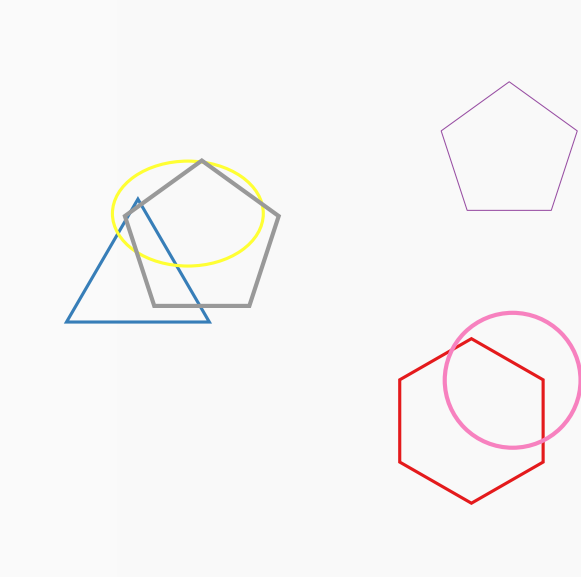[{"shape": "hexagon", "thickness": 1.5, "radius": 0.71, "center": [0.811, 0.27]}, {"shape": "triangle", "thickness": 1.5, "radius": 0.71, "center": [0.237, 0.512]}, {"shape": "pentagon", "thickness": 0.5, "radius": 0.62, "center": [0.876, 0.734]}, {"shape": "oval", "thickness": 1.5, "radius": 0.65, "center": [0.323, 0.629]}, {"shape": "circle", "thickness": 2, "radius": 0.58, "center": [0.882, 0.341]}, {"shape": "pentagon", "thickness": 2, "radius": 0.7, "center": [0.347, 0.582]}]